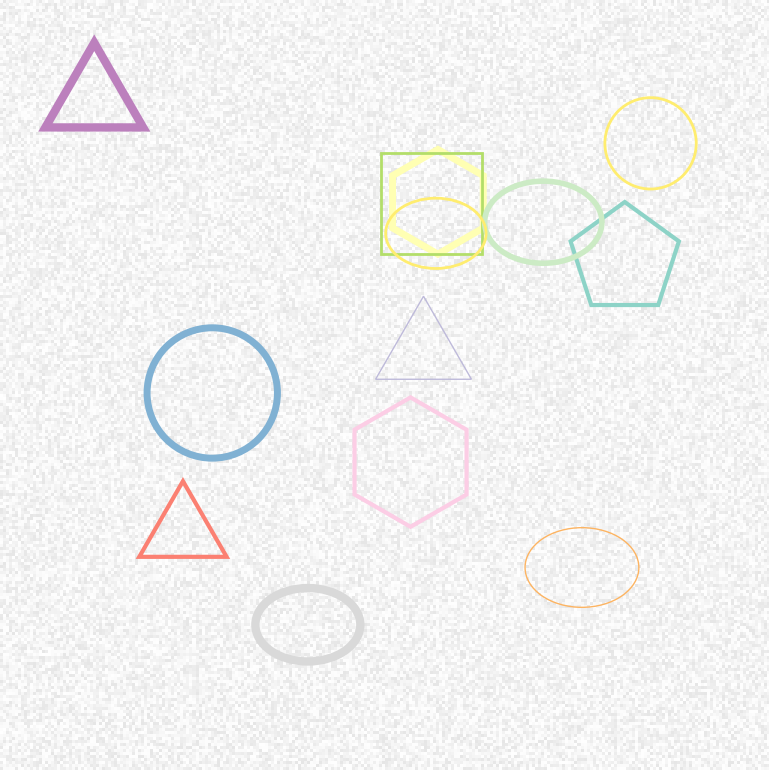[{"shape": "pentagon", "thickness": 1.5, "radius": 0.37, "center": [0.811, 0.664]}, {"shape": "hexagon", "thickness": 2.5, "radius": 0.34, "center": [0.569, 0.738]}, {"shape": "triangle", "thickness": 0.5, "radius": 0.36, "center": [0.55, 0.543]}, {"shape": "triangle", "thickness": 1.5, "radius": 0.33, "center": [0.238, 0.31]}, {"shape": "circle", "thickness": 2.5, "radius": 0.42, "center": [0.276, 0.49]}, {"shape": "oval", "thickness": 0.5, "radius": 0.37, "center": [0.756, 0.263]}, {"shape": "square", "thickness": 1, "radius": 0.33, "center": [0.561, 0.736]}, {"shape": "hexagon", "thickness": 1.5, "radius": 0.42, "center": [0.533, 0.4]}, {"shape": "oval", "thickness": 3, "radius": 0.34, "center": [0.4, 0.189]}, {"shape": "triangle", "thickness": 3, "radius": 0.37, "center": [0.122, 0.871]}, {"shape": "oval", "thickness": 2, "radius": 0.38, "center": [0.706, 0.711]}, {"shape": "circle", "thickness": 1, "radius": 0.3, "center": [0.845, 0.814]}, {"shape": "oval", "thickness": 1, "radius": 0.33, "center": [0.566, 0.697]}]